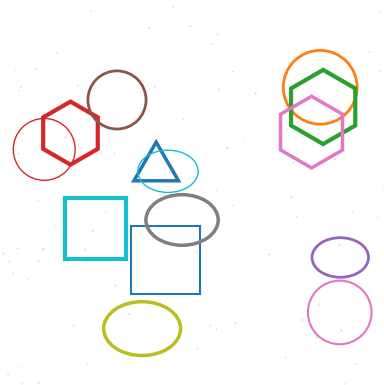[{"shape": "square", "thickness": 1.5, "radius": 0.45, "center": [0.43, 0.324]}, {"shape": "triangle", "thickness": 2.5, "radius": 0.33, "center": [0.406, 0.564]}, {"shape": "circle", "thickness": 2, "radius": 0.48, "center": [0.832, 0.773]}, {"shape": "hexagon", "thickness": 3, "radius": 0.48, "center": [0.839, 0.722]}, {"shape": "hexagon", "thickness": 3, "radius": 0.41, "center": [0.183, 0.654]}, {"shape": "circle", "thickness": 1, "radius": 0.4, "center": [0.115, 0.612]}, {"shape": "oval", "thickness": 2, "radius": 0.37, "center": [0.884, 0.331]}, {"shape": "circle", "thickness": 2, "radius": 0.38, "center": [0.304, 0.74]}, {"shape": "circle", "thickness": 1.5, "radius": 0.41, "center": [0.882, 0.189]}, {"shape": "hexagon", "thickness": 2.5, "radius": 0.46, "center": [0.809, 0.657]}, {"shape": "oval", "thickness": 2.5, "radius": 0.47, "center": [0.473, 0.429]}, {"shape": "oval", "thickness": 2.5, "radius": 0.5, "center": [0.369, 0.146]}, {"shape": "oval", "thickness": 1, "radius": 0.39, "center": [0.436, 0.555]}, {"shape": "square", "thickness": 3, "radius": 0.39, "center": [0.248, 0.406]}]